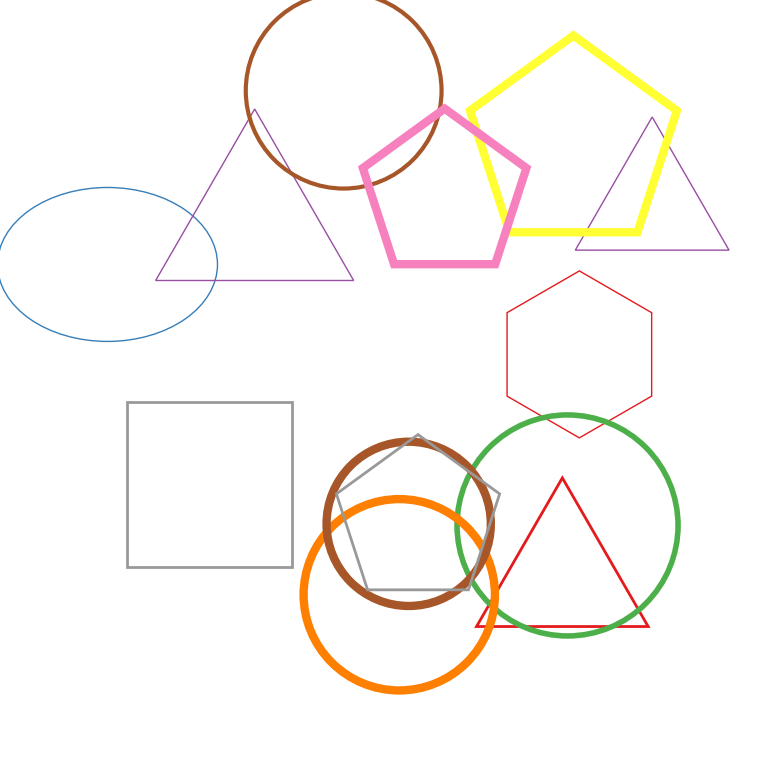[{"shape": "triangle", "thickness": 1, "radius": 0.64, "center": [0.73, 0.251]}, {"shape": "hexagon", "thickness": 0.5, "radius": 0.54, "center": [0.752, 0.54]}, {"shape": "oval", "thickness": 0.5, "radius": 0.71, "center": [0.14, 0.657]}, {"shape": "circle", "thickness": 2, "radius": 0.72, "center": [0.737, 0.318]}, {"shape": "triangle", "thickness": 0.5, "radius": 0.58, "center": [0.847, 0.733]}, {"shape": "triangle", "thickness": 0.5, "radius": 0.74, "center": [0.331, 0.71]}, {"shape": "circle", "thickness": 3, "radius": 0.62, "center": [0.519, 0.228]}, {"shape": "pentagon", "thickness": 3, "radius": 0.71, "center": [0.745, 0.813]}, {"shape": "circle", "thickness": 1.5, "radius": 0.64, "center": [0.446, 0.882]}, {"shape": "circle", "thickness": 3, "radius": 0.53, "center": [0.531, 0.32]}, {"shape": "pentagon", "thickness": 3, "radius": 0.56, "center": [0.577, 0.747]}, {"shape": "square", "thickness": 1, "radius": 0.54, "center": [0.272, 0.37]}, {"shape": "pentagon", "thickness": 1, "radius": 0.56, "center": [0.543, 0.324]}]